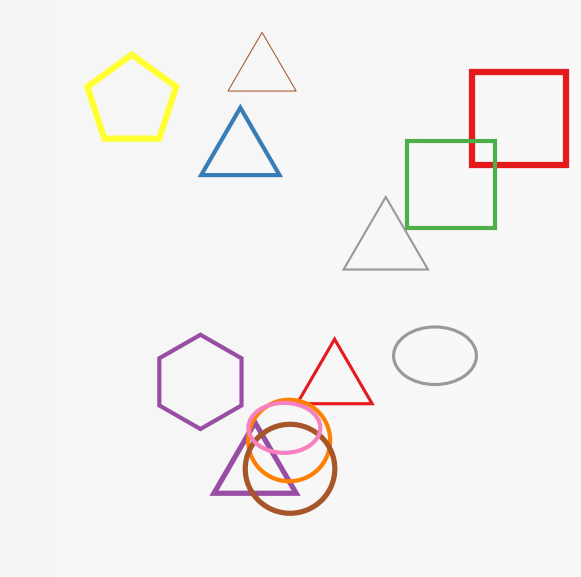[{"shape": "square", "thickness": 3, "radius": 0.41, "center": [0.892, 0.794]}, {"shape": "triangle", "thickness": 1.5, "radius": 0.37, "center": [0.576, 0.337]}, {"shape": "triangle", "thickness": 2, "radius": 0.39, "center": [0.414, 0.735]}, {"shape": "square", "thickness": 2, "radius": 0.38, "center": [0.776, 0.679]}, {"shape": "triangle", "thickness": 2.5, "radius": 0.41, "center": [0.439, 0.186]}, {"shape": "hexagon", "thickness": 2, "radius": 0.41, "center": [0.345, 0.338]}, {"shape": "circle", "thickness": 2, "radius": 0.35, "center": [0.497, 0.236]}, {"shape": "pentagon", "thickness": 3, "radius": 0.4, "center": [0.227, 0.824]}, {"shape": "triangle", "thickness": 0.5, "radius": 0.34, "center": [0.451, 0.875]}, {"shape": "circle", "thickness": 2.5, "radius": 0.39, "center": [0.499, 0.187]}, {"shape": "oval", "thickness": 2, "radius": 0.31, "center": [0.489, 0.258]}, {"shape": "oval", "thickness": 1.5, "radius": 0.36, "center": [0.748, 0.383]}, {"shape": "triangle", "thickness": 1, "radius": 0.42, "center": [0.664, 0.574]}]